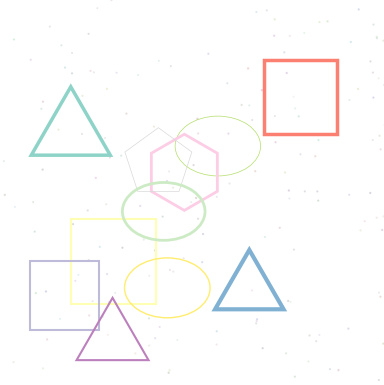[{"shape": "triangle", "thickness": 2.5, "radius": 0.59, "center": [0.184, 0.656]}, {"shape": "square", "thickness": 1.5, "radius": 0.55, "center": [0.294, 0.322]}, {"shape": "square", "thickness": 1.5, "radius": 0.45, "center": [0.167, 0.232]}, {"shape": "square", "thickness": 2.5, "radius": 0.48, "center": [0.78, 0.749]}, {"shape": "triangle", "thickness": 3, "radius": 0.51, "center": [0.648, 0.248]}, {"shape": "oval", "thickness": 0.5, "radius": 0.55, "center": [0.566, 0.621]}, {"shape": "hexagon", "thickness": 2, "radius": 0.49, "center": [0.479, 0.552]}, {"shape": "pentagon", "thickness": 0.5, "radius": 0.46, "center": [0.411, 0.577]}, {"shape": "triangle", "thickness": 1.5, "radius": 0.54, "center": [0.292, 0.119]}, {"shape": "oval", "thickness": 2, "radius": 0.54, "center": [0.425, 0.451]}, {"shape": "oval", "thickness": 1, "radius": 0.56, "center": [0.435, 0.252]}]